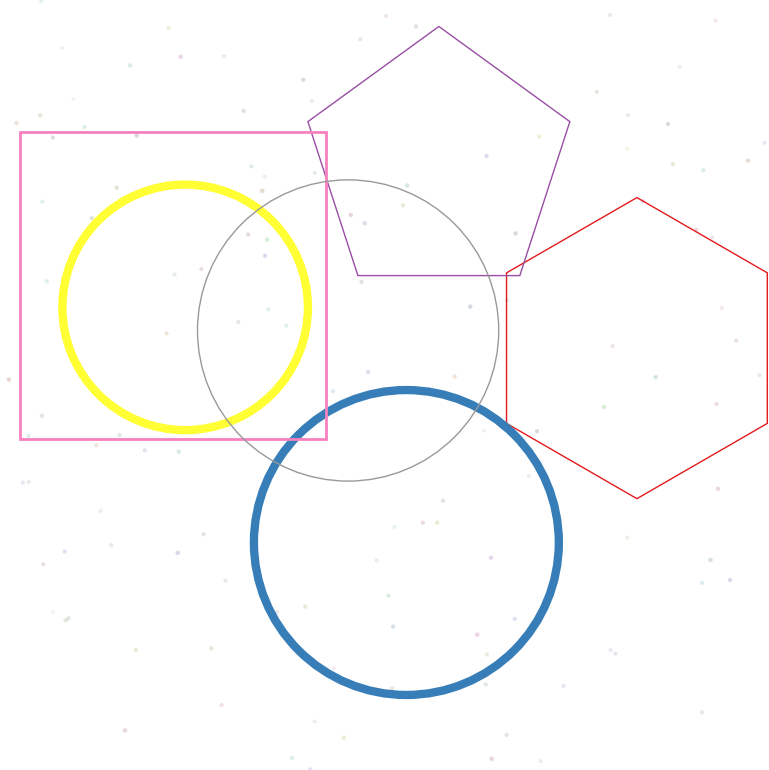[{"shape": "hexagon", "thickness": 0.5, "radius": 0.98, "center": [0.827, 0.548]}, {"shape": "circle", "thickness": 3, "radius": 0.99, "center": [0.528, 0.295]}, {"shape": "pentagon", "thickness": 0.5, "radius": 0.89, "center": [0.57, 0.787]}, {"shape": "circle", "thickness": 3, "radius": 0.8, "center": [0.24, 0.601]}, {"shape": "square", "thickness": 1, "radius": 1.0, "center": [0.225, 0.629]}, {"shape": "circle", "thickness": 0.5, "radius": 0.98, "center": [0.452, 0.571]}]